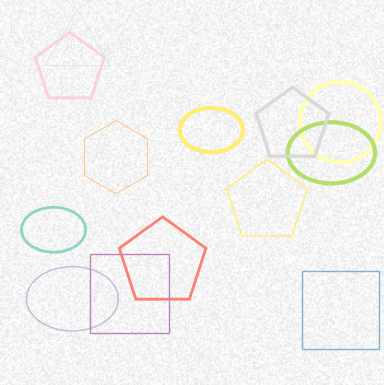[{"shape": "oval", "thickness": 2, "radius": 0.42, "center": [0.139, 0.403]}, {"shape": "circle", "thickness": 3, "radius": 0.52, "center": [0.884, 0.683]}, {"shape": "oval", "thickness": 1, "radius": 0.6, "center": [0.188, 0.224]}, {"shape": "pentagon", "thickness": 2, "radius": 0.59, "center": [0.422, 0.319]}, {"shape": "square", "thickness": 1, "radius": 0.51, "center": [0.884, 0.196]}, {"shape": "hexagon", "thickness": 0.5, "radius": 0.47, "center": [0.302, 0.592]}, {"shape": "oval", "thickness": 3, "radius": 0.57, "center": [0.861, 0.603]}, {"shape": "pentagon", "thickness": 2, "radius": 0.47, "center": [0.181, 0.822]}, {"shape": "pentagon", "thickness": 2.5, "radius": 0.5, "center": [0.76, 0.674]}, {"shape": "square", "thickness": 1, "radius": 0.52, "center": [0.337, 0.237]}, {"shape": "triangle", "thickness": 0.5, "radius": 0.49, "center": [0.201, 0.878]}, {"shape": "oval", "thickness": 3, "radius": 0.41, "center": [0.549, 0.662]}, {"shape": "pentagon", "thickness": 1, "radius": 0.55, "center": [0.693, 0.476]}]